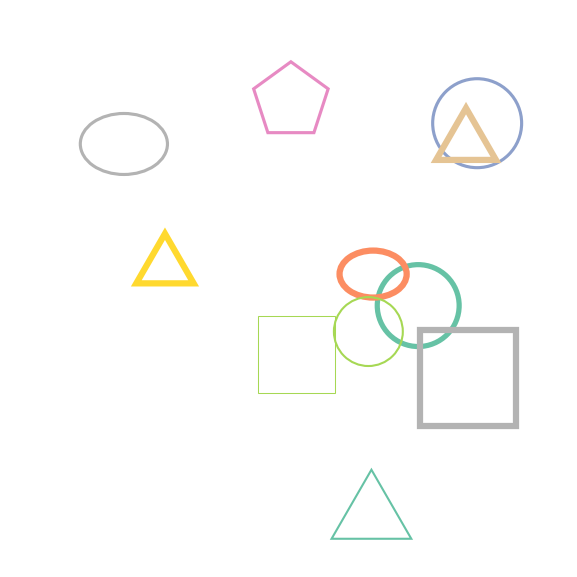[{"shape": "circle", "thickness": 2.5, "radius": 0.35, "center": [0.724, 0.47]}, {"shape": "triangle", "thickness": 1, "radius": 0.4, "center": [0.643, 0.106]}, {"shape": "oval", "thickness": 3, "radius": 0.29, "center": [0.646, 0.525]}, {"shape": "circle", "thickness": 1.5, "radius": 0.39, "center": [0.826, 0.786]}, {"shape": "pentagon", "thickness": 1.5, "radius": 0.34, "center": [0.504, 0.824]}, {"shape": "circle", "thickness": 1, "radius": 0.3, "center": [0.638, 0.425]}, {"shape": "square", "thickness": 0.5, "radius": 0.33, "center": [0.514, 0.385]}, {"shape": "triangle", "thickness": 3, "radius": 0.29, "center": [0.286, 0.537]}, {"shape": "triangle", "thickness": 3, "radius": 0.3, "center": [0.807, 0.752]}, {"shape": "oval", "thickness": 1.5, "radius": 0.38, "center": [0.215, 0.75]}, {"shape": "square", "thickness": 3, "radius": 0.42, "center": [0.81, 0.345]}]